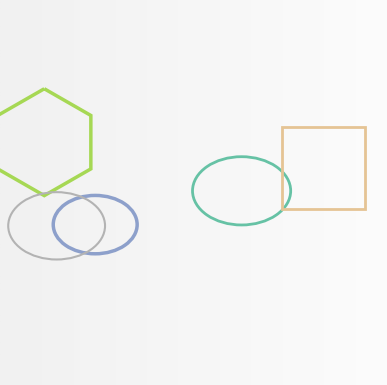[{"shape": "oval", "thickness": 2, "radius": 0.63, "center": [0.623, 0.504]}, {"shape": "oval", "thickness": 2.5, "radius": 0.54, "center": [0.246, 0.417]}, {"shape": "hexagon", "thickness": 2.5, "radius": 0.69, "center": [0.114, 0.631]}, {"shape": "square", "thickness": 2, "radius": 0.53, "center": [0.835, 0.564]}, {"shape": "oval", "thickness": 1.5, "radius": 0.62, "center": [0.146, 0.413]}]